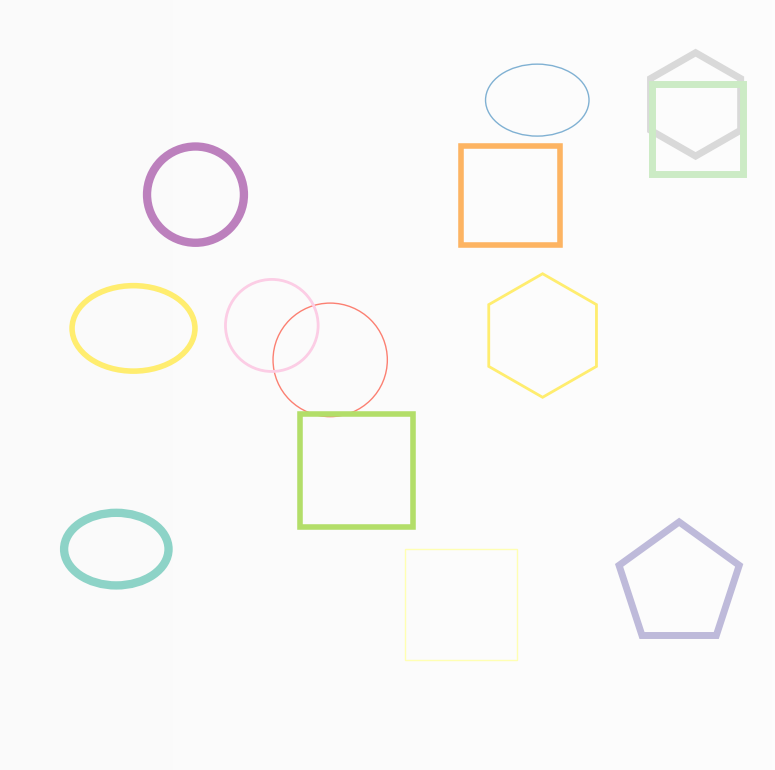[{"shape": "oval", "thickness": 3, "radius": 0.34, "center": [0.15, 0.287]}, {"shape": "square", "thickness": 0.5, "radius": 0.36, "center": [0.595, 0.215]}, {"shape": "pentagon", "thickness": 2.5, "radius": 0.41, "center": [0.876, 0.241]}, {"shape": "circle", "thickness": 0.5, "radius": 0.37, "center": [0.426, 0.533]}, {"shape": "oval", "thickness": 0.5, "radius": 0.33, "center": [0.693, 0.87]}, {"shape": "square", "thickness": 2, "radius": 0.32, "center": [0.659, 0.746]}, {"shape": "square", "thickness": 2, "radius": 0.37, "center": [0.46, 0.389]}, {"shape": "circle", "thickness": 1, "radius": 0.3, "center": [0.351, 0.577]}, {"shape": "hexagon", "thickness": 2.5, "radius": 0.34, "center": [0.898, 0.864]}, {"shape": "circle", "thickness": 3, "radius": 0.31, "center": [0.252, 0.747]}, {"shape": "square", "thickness": 2.5, "radius": 0.29, "center": [0.9, 0.832]}, {"shape": "hexagon", "thickness": 1, "radius": 0.4, "center": [0.7, 0.564]}, {"shape": "oval", "thickness": 2, "radius": 0.4, "center": [0.172, 0.574]}]